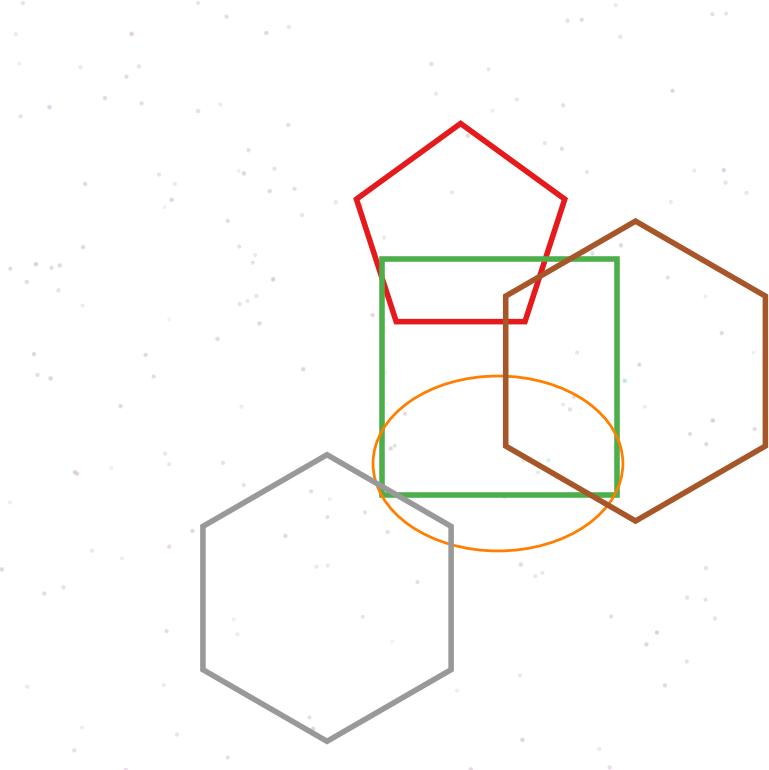[{"shape": "pentagon", "thickness": 2, "radius": 0.71, "center": [0.598, 0.697]}, {"shape": "square", "thickness": 2, "radius": 0.76, "center": [0.649, 0.511]}, {"shape": "oval", "thickness": 1, "radius": 0.81, "center": [0.647, 0.398]}, {"shape": "hexagon", "thickness": 2, "radius": 0.97, "center": [0.825, 0.518]}, {"shape": "hexagon", "thickness": 2, "radius": 0.93, "center": [0.425, 0.223]}]